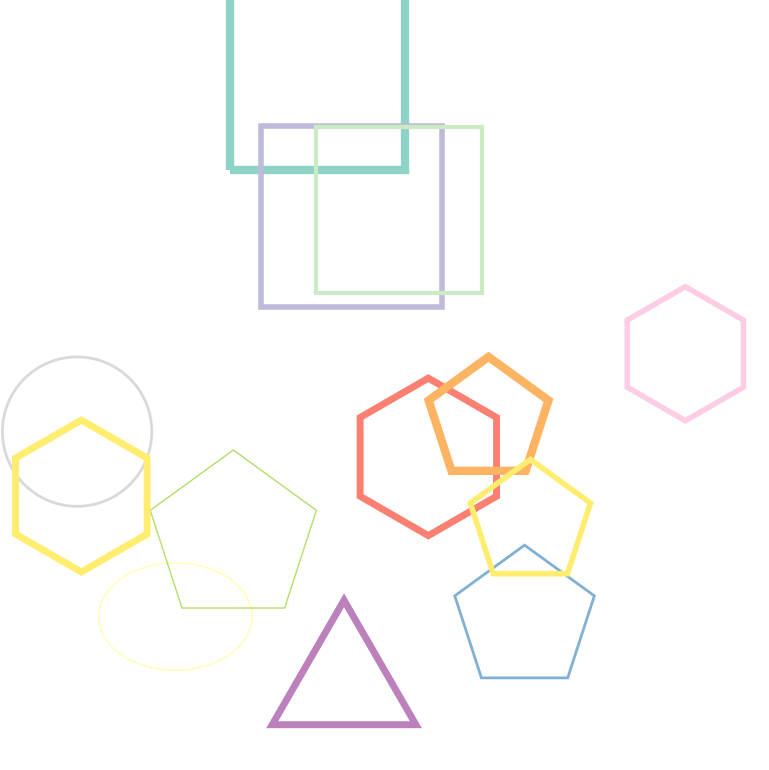[{"shape": "square", "thickness": 3, "radius": 0.57, "center": [0.412, 0.893]}, {"shape": "oval", "thickness": 0.5, "radius": 0.5, "center": [0.228, 0.199]}, {"shape": "square", "thickness": 2, "radius": 0.59, "center": [0.456, 0.719]}, {"shape": "hexagon", "thickness": 2.5, "radius": 0.51, "center": [0.556, 0.407]}, {"shape": "pentagon", "thickness": 1, "radius": 0.48, "center": [0.681, 0.197]}, {"shape": "pentagon", "thickness": 3, "radius": 0.41, "center": [0.634, 0.455]}, {"shape": "pentagon", "thickness": 0.5, "radius": 0.57, "center": [0.303, 0.302]}, {"shape": "hexagon", "thickness": 2, "radius": 0.44, "center": [0.89, 0.541]}, {"shape": "circle", "thickness": 1, "radius": 0.49, "center": [0.1, 0.439]}, {"shape": "triangle", "thickness": 2.5, "radius": 0.54, "center": [0.447, 0.113]}, {"shape": "square", "thickness": 1.5, "radius": 0.54, "center": [0.519, 0.727]}, {"shape": "hexagon", "thickness": 2.5, "radius": 0.49, "center": [0.106, 0.356]}, {"shape": "pentagon", "thickness": 2, "radius": 0.41, "center": [0.689, 0.321]}]